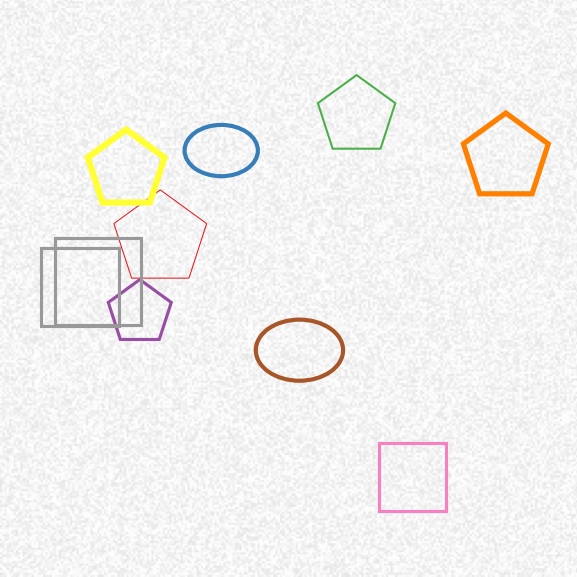[{"shape": "pentagon", "thickness": 0.5, "radius": 0.42, "center": [0.278, 0.586]}, {"shape": "oval", "thickness": 2, "radius": 0.32, "center": [0.383, 0.738]}, {"shape": "pentagon", "thickness": 1, "radius": 0.35, "center": [0.617, 0.799]}, {"shape": "pentagon", "thickness": 1.5, "radius": 0.29, "center": [0.242, 0.458]}, {"shape": "pentagon", "thickness": 2.5, "radius": 0.39, "center": [0.876, 0.726]}, {"shape": "pentagon", "thickness": 3, "radius": 0.35, "center": [0.218, 0.705]}, {"shape": "oval", "thickness": 2, "radius": 0.38, "center": [0.519, 0.393]}, {"shape": "square", "thickness": 1.5, "radius": 0.29, "center": [0.714, 0.173]}, {"shape": "square", "thickness": 1.5, "radius": 0.34, "center": [0.138, 0.502]}, {"shape": "square", "thickness": 1.5, "radius": 0.37, "center": [0.169, 0.511]}]